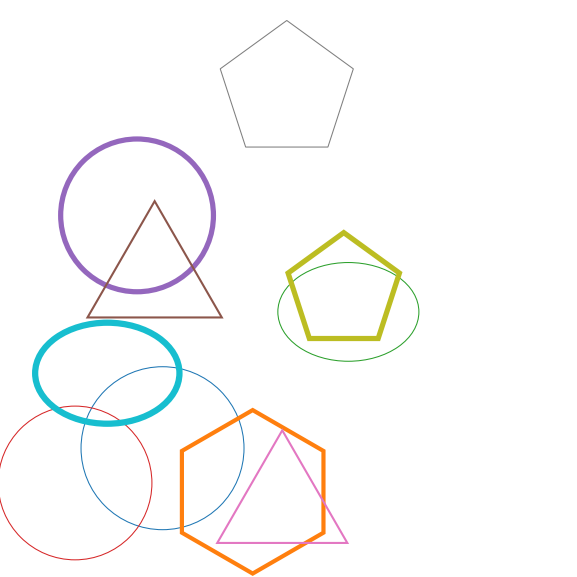[{"shape": "circle", "thickness": 0.5, "radius": 0.71, "center": [0.281, 0.223]}, {"shape": "hexagon", "thickness": 2, "radius": 0.71, "center": [0.438, 0.147]}, {"shape": "oval", "thickness": 0.5, "radius": 0.61, "center": [0.603, 0.459]}, {"shape": "circle", "thickness": 0.5, "radius": 0.67, "center": [0.13, 0.163]}, {"shape": "circle", "thickness": 2.5, "radius": 0.66, "center": [0.237, 0.626]}, {"shape": "triangle", "thickness": 1, "radius": 0.67, "center": [0.268, 0.517]}, {"shape": "triangle", "thickness": 1, "radius": 0.65, "center": [0.489, 0.124]}, {"shape": "pentagon", "thickness": 0.5, "radius": 0.61, "center": [0.497, 0.843]}, {"shape": "pentagon", "thickness": 2.5, "radius": 0.51, "center": [0.595, 0.495]}, {"shape": "oval", "thickness": 3, "radius": 0.62, "center": [0.186, 0.353]}]